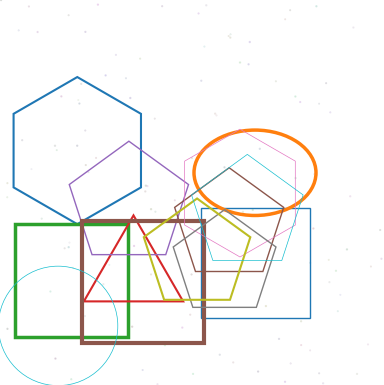[{"shape": "hexagon", "thickness": 1.5, "radius": 0.96, "center": [0.201, 0.609]}, {"shape": "square", "thickness": 1, "radius": 0.71, "center": [0.663, 0.317]}, {"shape": "oval", "thickness": 2.5, "radius": 0.79, "center": [0.662, 0.551]}, {"shape": "square", "thickness": 2.5, "radius": 0.74, "center": [0.186, 0.271]}, {"shape": "triangle", "thickness": 1.5, "radius": 0.74, "center": [0.347, 0.292]}, {"shape": "pentagon", "thickness": 1, "radius": 0.81, "center": [0.335, 0.47]}, {"shape": "square", "thickness": 3, "radius": 0.79, "center": [0.371, 0.269]}, {"shape": "pentagon", "thickness": 1, "radius": 0.74, "center": [0.595, 0.415]}, {"shape": "hexagon", "thickness": 0.5, "radius": 0.83, "center": [0.623, 0.498]}, {"shape": "pentagon", "thickness": 1, "radius": 0.7, "center": [0.583, 0.315]}, {"shape": "pentagon", "thickness": 1.5, "radius": 0.73, "center": [0.512, 0.339]}, {"shape": "pentagon", "thickness": 0.5, "radius": 0.76, "center": [0.642, 0.447]}, {"shape": "circle", "thickness": 0.5, "radius": 0.78, "center": [0.151, 0.154]}]